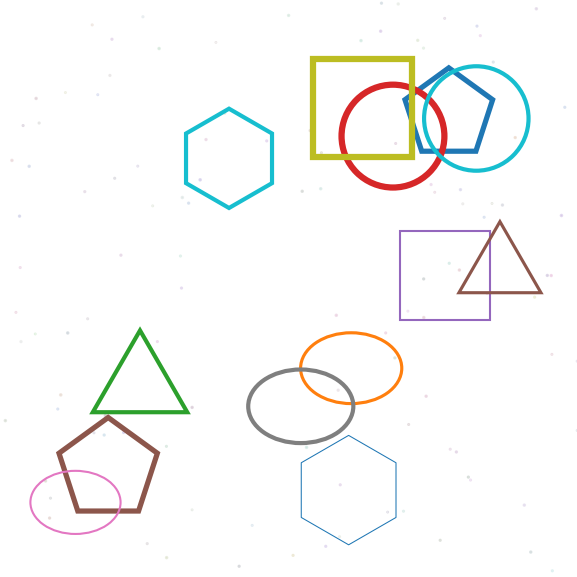[{"shape": "pentagon", "thickness": 2.5, "radius": 0.4, "center": [0.777, 0.802]}, {"shape": "hexagon", "thickness": 0.5, "radius": 0.47, "center": [0.604, 0.15]}, {"shape": "oval", "thickness": 1.5, "radius": 0.44, "center": [0.608, 0.362]}, {"shape": "triangle", "thickness": 2, "radius": 0.47, "center": [0.242, 0.333]}, {"shape": "circle", "thickness": 3, "radius": 0.45, "center": [0.68, 0.763]}, {"shape": "square", "thickness": 1, "radius": 0.39, "center": [0.771, 0.522]}, {"shape": "triangle", "thickness": 1.5, "radius": 0.41, "center": [0.866, 0.533]}, {"shape": "pentagon", "thickness": 2.5, "radius": 0.45, "center": [0.187, 0.187]}, {"shape": "oval", "thickness": 1, "radius": 0.39, "center": [0.131, 0.129]}, {"shape": "oval", "thickness": 2, "radius": 0.46, "center": [0.521, 0.296]}, {"shape": "square", "thickness": 3, "radius": 0.43, "center": [0.628, 0.812]}, {"shape": "hexagon", "thickness": 2, "radius": 0.43, "center": [0.397, 0.725]}, {"shape": "circle", "thickness": 2, "radius": 0.45, "center": [0.825, 0.794]}]